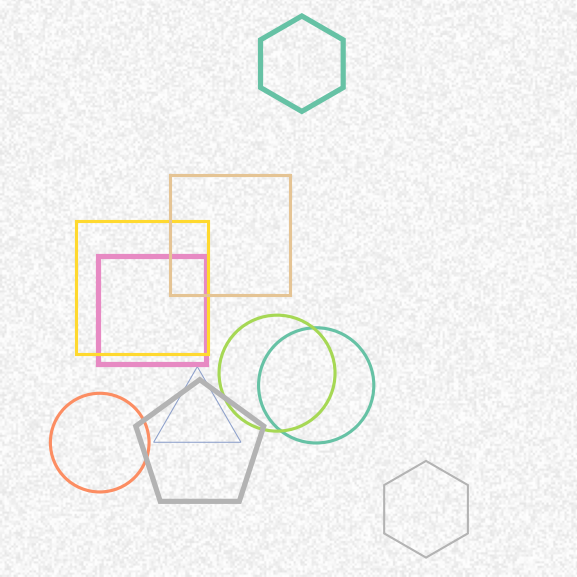[{"shape": "hexagon", "thickness": 2.5, "radius": 0.41, "center": [0.523, 0.889]}, {"shape": "circle", "thickness": 1.5, "radius": 0.5, "center": [0.548, 0.332]}, {"shape": "circle", "thickness": 1.5, "radius": 0.43, "center": [0.173, 0.233]}, {"shape": "triangle", "thickness": 0.5, "radius": 0.44, "center": [0.342, 0.277]}, {"shape": "square", "thickness": 2.5, "radius": 0.47, "center": [0.264, 0.463]}, {"shape": "circle", "thickness": 1.5, "radius": 0.5, "center": [0.48, 0.353]}, {"shape": "square", "thickness": 1.5, "radius": 0.57, "center": [0.246, 0.501]}, {"shape": "square", "thickness": 1.5, "radius": 0.52, "center": [0.398, 0.592]}, {"shape": "pentagon", "thickness": 2.5, "radius": 0.58, "center": [0.346, 0.225]}, {"shape": "hexagon", "thickness": 1, "radius": 0.42, "center": [0.738, 0.117]}]